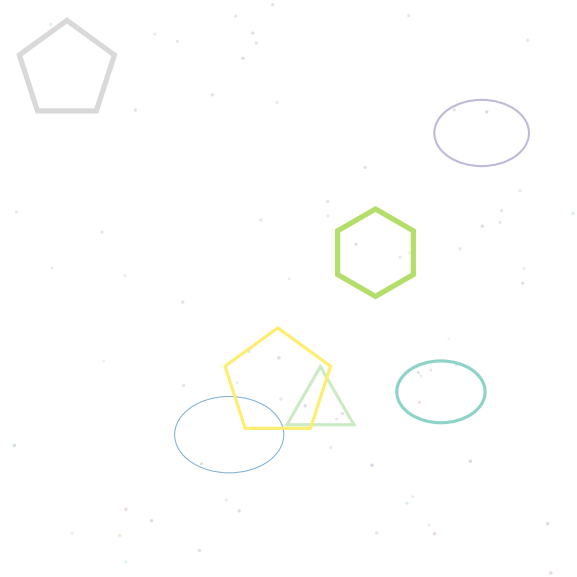[{"shape": "oval", "thickness": 1.5, "radius": 0.38, "center": [0.764, 0.321]}, {"shape": "oval", "thickness": 1, "radius": 0.41, "center": [0.834, 0.769]}, {"shape": "oval", "thickness": 0.5, "radius": 0.47, "center": [0.397, 0.246]}, {"shape": "hexagon", "thickness": 2.5, "radius": 0.38, "center": [0.65, 0.562]}, {"shape": "pentagon", "thickness": 2.5, "radius": 0.43, "center": [0.116, 0.877]}, {"shape": "triangle", "thickness": 1.5, "radius": 0.34, "center": [0.555, 0.297]}, {"shape": "pentagon", "thickness": 1.5, "radius": 0.48, "center": [0.481, 0.335]}]